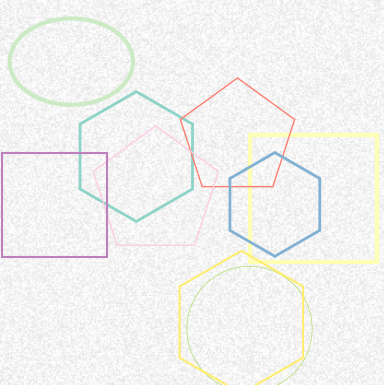[{"shape": "hexagon", "thickness": 2, "radius": 0.84, "center": [0.354, 0.593]}, {"shape": "square", "thickness": 3, "radius": 0.82, "center": [0.815, 0.484]}, {"shape": "pentagon", "thickness": 1, "radius": 0.78, "center": [0.617, 0.641]}, {"shape": "hexagon", "thickness": 2, "radius": 0.67, "center": [0.714, 0.469]}, {"shape": "circle", "thickness": 0.5, "radius": 0.81, "center": [0.648, 0.146]}, {"shape": "pentagon", "thickness": 1, "radius": 0.86, "center": [0.405, 0.502]}, {"shape": "square", "thickness": 1.5, "radius": 0.68, "center": [0.142, 0.468]}, {"shape": "oval", "thickness": 3, "radius": 0.8, "center": [0.185, 0.84]}, {"shape": "hexagon", "thickness": 1.5, "radius": 0.93, "center": [0.627, 0.163]}]